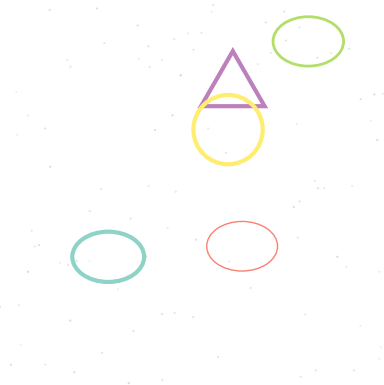[{"shape": "oval", "thickness": 3, "radius": 0.47, "center": [0.281, 0.333]}, {"shape": "oval", "thickness": 1, "radius": 0.46, "center": [0.629, 0.36]}, {"shape": "oval", "thickness": 2, "radius": 0.46, "center": [0.801, 0.892]}, {"shape": "triangle", "thickness": 3, "radius": 0.48, "center": [0.605, 0.772]}, {"shape": "circle", "thickness": 3, "radius": 0.45, "center": [0.592, 0.663]}]